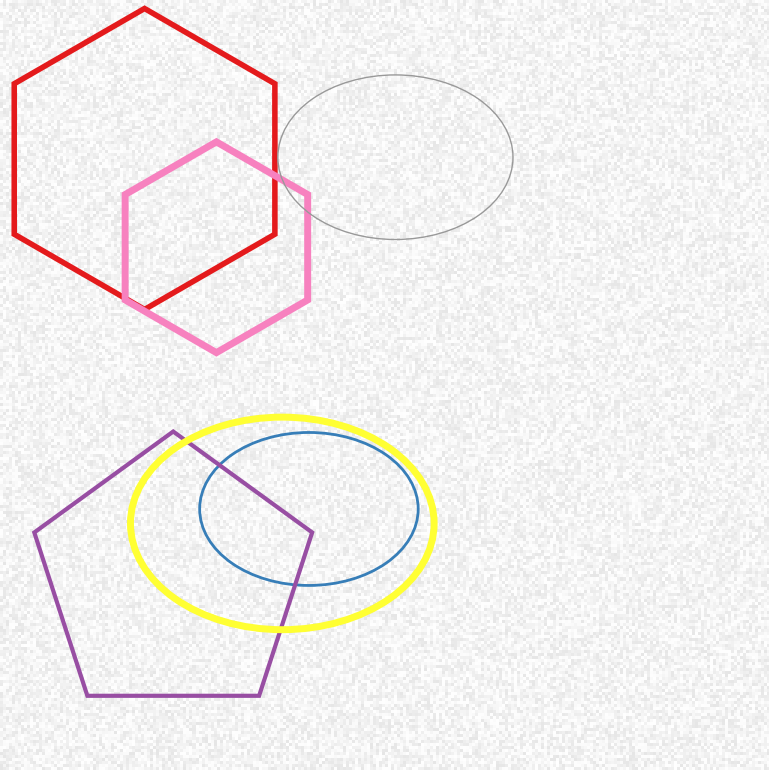[{"shape": "hexagon", "thickness": 2, "radius": 0.98, "center": [0.188, 0.794]}, {"shape": "oval", "thickness": 1, "radius": 0.71, "center": [0.401, 0.339]}, {"shape": "pentagon", "thickness": 1.5, "radius": 0.95, "center": [0.225, 0.25]}, {"shape": "oval", "thickness": 2.5, "radius": 0.99, "center": [0.367, 0.32]}, {"shape": "hexagon", "thickness": 2.5, "radius": 0.68, "center": [0.281, 0.679]}, {"shape": "oval", "thickness": 0.5, "radius": 0.76, "center": [0.514, 0.796]}]